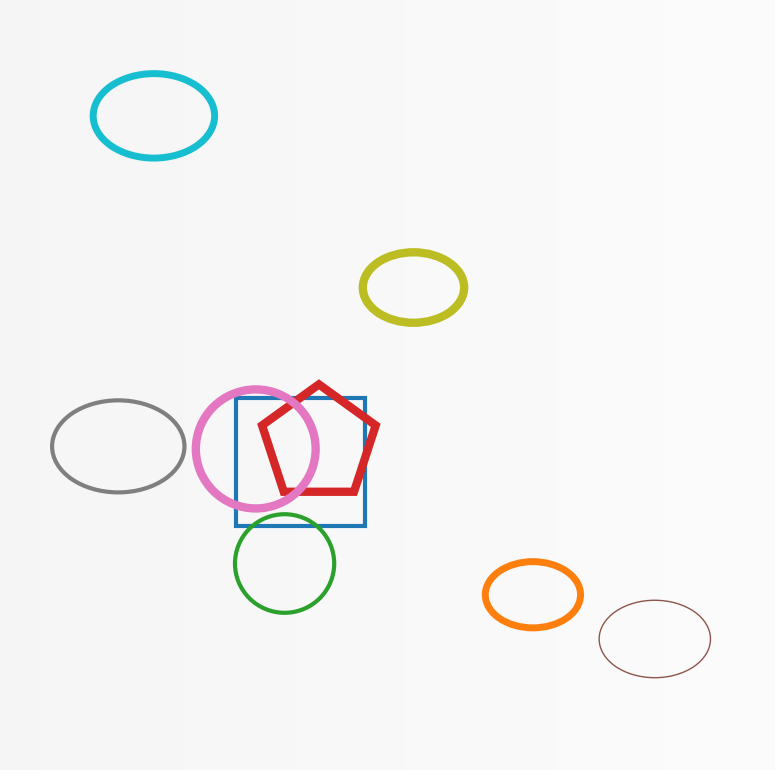[{"shape": "square", "thickness": 1.5, "radius": 0.42, "center": [0.388, 0.4]}, {"shape": "oval", "thickness": 2.5, "radius": 0.31, "center": [0.688, 0.228]}, {"shape": "circle", "thickness": 1.5, "radius": 0.32, "center": [0.367, 0.268]}, {"shape": "pentagon", "thickness": 3, "radius": 0.39, "center": [0.411, 0.424]}, {"shape": "oval", "thickness": 0.5, "radius": 0.36, "center": [0.845, 0.17]}, {"shape": "circle", "thickness": 3, "radius": 0.39, "center": [0.33, 0.417]}, {"shape": "oval", "thickness": 1.5, "radius": 0.43, "center": [0.153, 0.42]}, {"shape": "oval", "thickness": 3, "radius": 0.33, "center": [0.534, 0.627]}, {"shape": "oval", "thickness": 2.5, "radius": 0.39, "center": [0.199, 0.85]}]